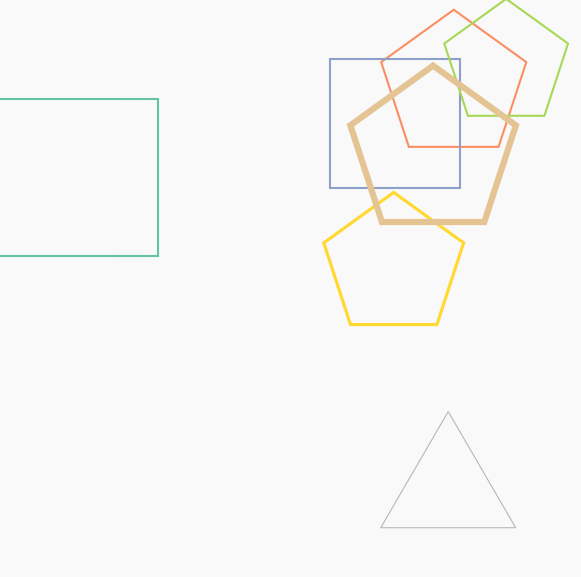[{"shape": "square", "thickness": 1, "radius": 0.68, "center": [0.135, 0.692]}, {"shape": "pentagon", "thickness": 1, "radius": 0.66, "center": [0.781, 0.851]}, {"shape": "square", "thickness": 1, "radius": 0.56, "center": [0.68, 0.786]}, {"shape": "pentagon", "thickness": 1, "radius": 0.56, "center": [0.871, 0.889]}, {"shape": "pentagon", "thickness": 1.5, "radius": 0.63, "center": [0.677, 0.539]}, {"shape": "pentagon", "thickness": 3, "radius": 0.75, "center": [0.745, 0.736]}, {"shape": "triangle", "thickness": 0.5, "radius": 0.67, "center": [0.771, 0.152]}]